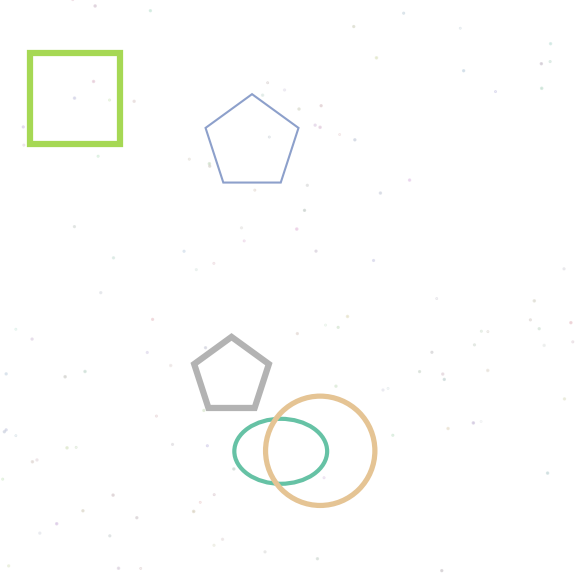[{"shape": "oval", "thickness": 2, "radius": 0.4, "center": [0.486, 0.218]}, {"shape": "pentagon", "thickness": 1, "radius": 0.42, "center": [0.436, 0.751]}, {"shape": "square", "thickness": 3, "radius": 0.39, "center": [0.13, 0.829]}, {"shape": "circle", "thickness": 2.5, "radius": 0.47, "center": [0.554, 0.219]}, {"shape": "pentagon", "thickness": 3, "radius": 0.34, "center": [0.401, 0.348]}]